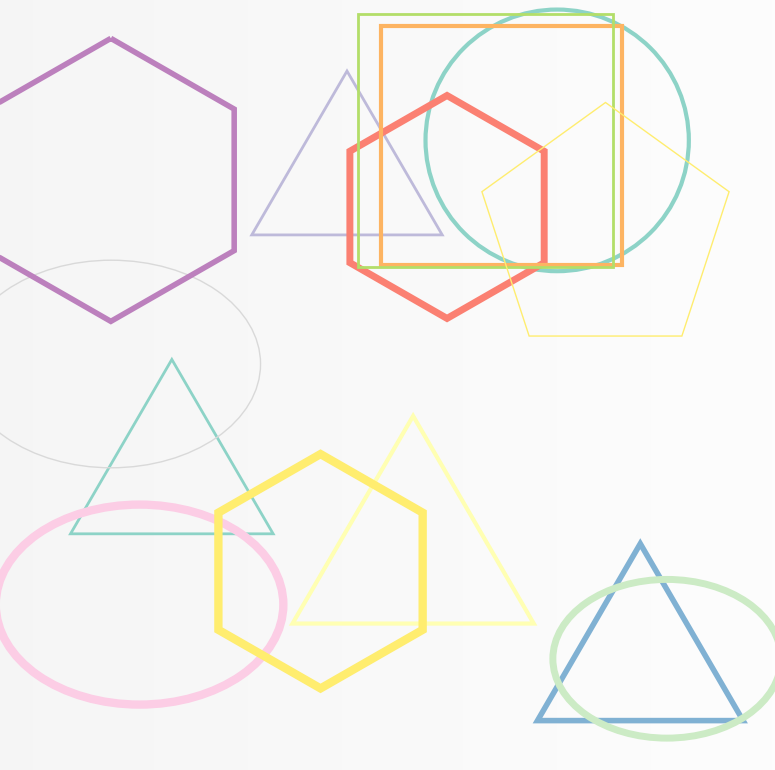[{"shape": "circle", "thickness": 1.5, "radius": 0.85, "center": [0.719, 0.818]}, {"shape": "triangle", "thickness": 1, "radius": 0.75, "center": [0.222, 0.382]}, {"shape": "triangle", "thickness": 1.5, "radius": 0.9, "center": [0.533, 0.28]}, {"shape": "triangle", "thickness": 1, "radius": 0.71, "center": [0.448, 0.766]}, {"shape": "hexagon", "thickness": 2.5, "radius": 0.72, "center": [0.577, 0.731]}, {"shape": "triangle", "thickness": 2, "radius": 0.77, "center": [0.826, 0.141]}, {"shape": "square", "thickness": 1.5, "radius": 0.78, "center": [0.647, 0.811]}, {"shape": "square", "thickness": 1, "radius": 0.82, "center": [0.627, 0.817]}, {"shape": "oval", "thickness": 3, "radius": 0.93, "center": [0.18, 0.215]}, {"shape": "oval", "thickness": 0.5, "radius": 0.96, "center": [0.144, 0.527]}, {"shape": "hexagon", "thickness": 2, "radius": 0.92, "center": [0.143, 0.766]}, {"shape": "oval", "thickness": 2.5, "radius": 0.74, "center": [0.861, 0.144]}, {"shape": "pentagon", "thickness": 0.5, "radius": 0.84, "center": [0.781, 0.699]}, {"shape": "hexagon", "thickness": 3, "radius": 0.76, "center": [0.414, 0.258]}]